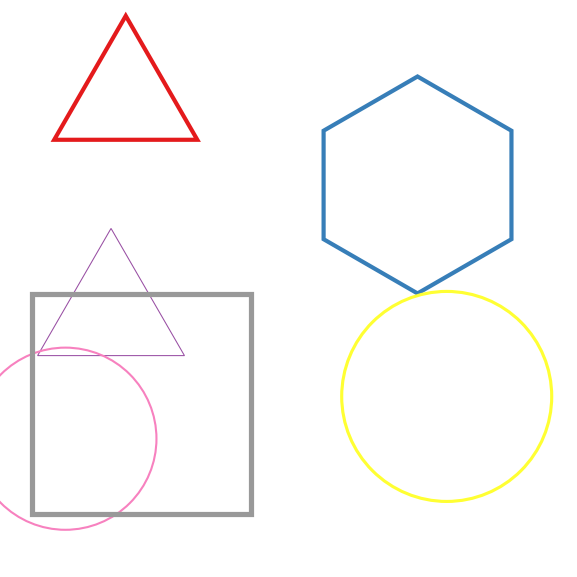[{"shape": "triangle", "thickness": 2, "radius": 0.72, "center": [0.218, 0.829]}, {"shape": "hexagon", "thickness": 2, "radius": 0.94, "center": [0.723, 0.679]}, {"shape": "triangle", "thickness": 0.5, "radius": 0.73, "center": [0.192, 0.457]}, {"shape": "circle", "thickness": 1.5, "radius": 0.91, "center": [0.774, 0.313]}, {"shape": "circle", "thickness": 1, "radius": 0.79, "center": [0.113, 0.239]}, {"shape": "square", "thickness": 2.5, "radius": 0.95, "center": [0.245, 0.299]}]